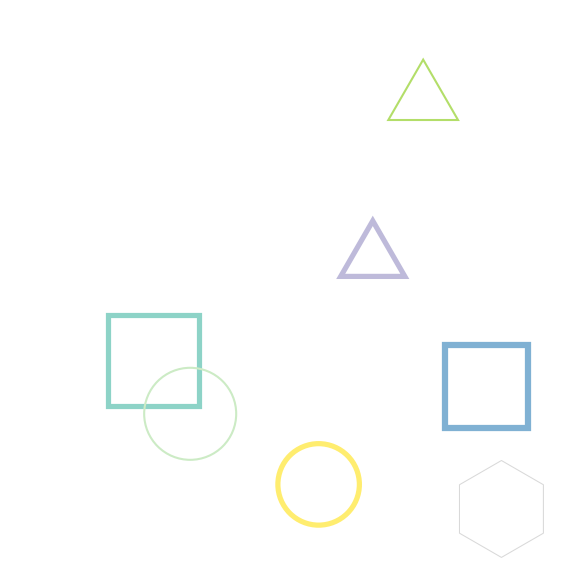[{"shape": "square", "thickness": 2.5, "radius": 0.4, "center": [0.266, 0.375]}, {"shape": "triangle", "thickness": 2.5, "radius": 0.32, "center": [0.645, 0.553]}, {"shape": "square", "thickness": 3, "radius": 0.36, "center": [0.842, 0.33]}, {"shape": "triangle", "thickness": 1, "radius": 0.35, "center": [0.733, 0.826]}, {"shape": "hexagon", "thickness": 0.5, "radius": 0.42, "center": [0.868, 0.118]}, {"shape": "circle", "thickness": 1, "radius": 0.4, "center": [0.329, 0.283]}, {"shape": "circle", "thickness": 2.5, "radius": 0.35, "center": [0.552, 0.16]}]